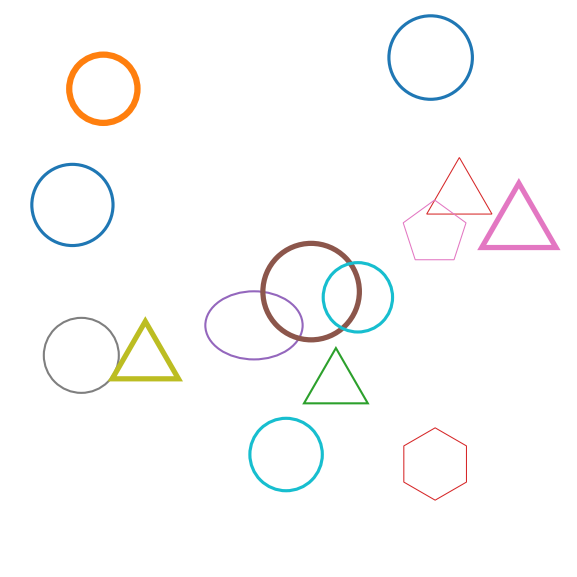[{"shape": "circle", "thickness": 1.5, "radius": 0.36, "center": [0.746, 0.899]}, {"shape": "circle", "thickness": 1.5, "radius": 0.35, "center": [0.125, 0.644]}, {"shape": "circle", "thickness": 3, "radius": 0.3, "center": [0.179, 0.845]}, {"shape": "triangle", "thickness": 1, "radius": 0.32, "center": [0.582, 0.333]}, {"shape": "hexagon", "thickness": 0.5, "radius": 0.31, "center": [0.753, 0.196]}, {"shape": "triangle", "thickness": 0.5, "radius": 0.33, "center": [0.795, 0.661]}, {"shape": "oval", "thickness": 1, "radius": 0.42, "center": [0.44, 0.436]}, {"shape": "circle", "thickness": 2.5, "radius": 0.42, "center": [0.539, 0.494]}, {"shape": "pentagon", "thickness": 0.5, "radius": 0.29, "center": [0.753, 0.596]}, {"shape": "triangle", "thickness": 2.5, "radius": 0.37, "center": [0.898, 0.608]}, {"shape": "circle", "thickness": 1, "radius": 0.32, "center": [0.141, 0.384]}, {"shape": "triangle", "thickness": 2.5, "radius": 0.33, "center": [0.252, 0.376]}, {"shape": "circle", "thickness": 1.5, "radius": 0.31, "center": [0.495, 0.212]}, {"shape": "circle", "thickness": 1.5, "radius": 0.3, "center": [0.62, 0.484]}]